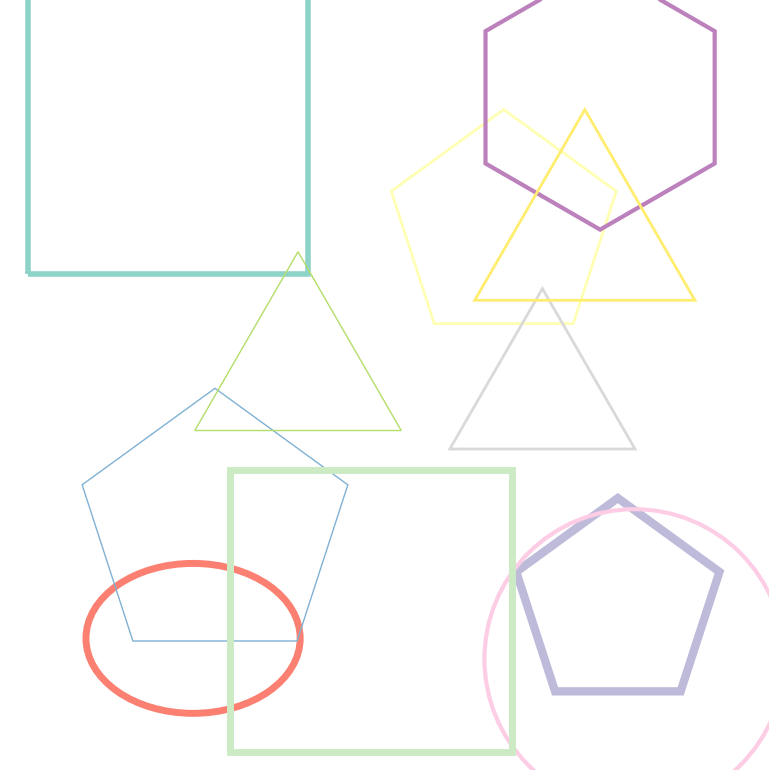[{"shape": "square", "thickness": 2, "radius": 0.91, "center": [0.218, 0.827]}, {"shape": "pentagon", "thickness": 1, "radius": 0.77, "center": [0.654, 0.704]}, {"shape": "pentagon", "thickness": 3, "radius": 0.69, "center": [0.802, 0.214]}, {"shape": "oval", "thickness": 2.5, "radius": 0.7, "center": [0.251, 0.171]}, {"shape": "pentagon", "thickness": 0.5, "radius": 0.91, "center": [0.279, 0.314]}, {"shape": "triangle", "thickness": 0.5, "radius": 0.77, "center": [0.387, 0.518]}, {"shape": "circle", "thickness": 1.5, "radius": 0.97, "center": [0.824, 0.144]}, {"shape": "triangle", "thickness": 1, "radius": 0.69, "center": [0.704, 0.486]}, {"shape": "hexagon", "thickness": 1.5, "radius": 0.86, "center": [0.779, 0.874]}, {"shape": "square", "thickness": 2.5, "radius": 0.92, "center": [0.482, 0.206]}, {"shape": "triangle", "thickness": 1, "radius": 0.83, "center": [0.76, 0.693]}]